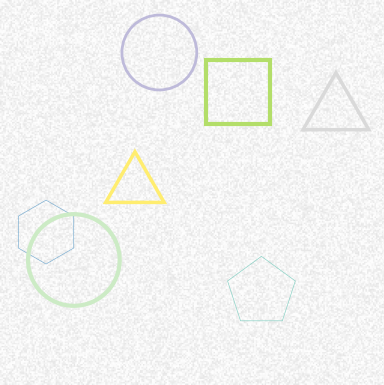[{"shape": "pentagon", "thickness": 0.5, "radius": 0.46, "center": [0.679, 0.242]}, {"shape": "circle", "thickness": 2, "radius": 0.49, "center": [0.414, 0.864]}, {"shape": "hexagon", "thickness": 0.5, "radius": 0.41, "center": [0.12, 0.397]}, {"shape": "square", "thickness": 3, "radius": 0.42, "center": [0.619, 0.762]}, {"shape": "triangle", "thickness": 2.5, "radius": 0.49, "center": [0.873, 0.712]}, {"shape": "circle", "thickness": 3, "radius": 0.6, "center": [0.192, 0.325]}, {"shape": "triangle", "thickness": 2.5, "radius": 0.44, "center": [0.351, 0.518]}]